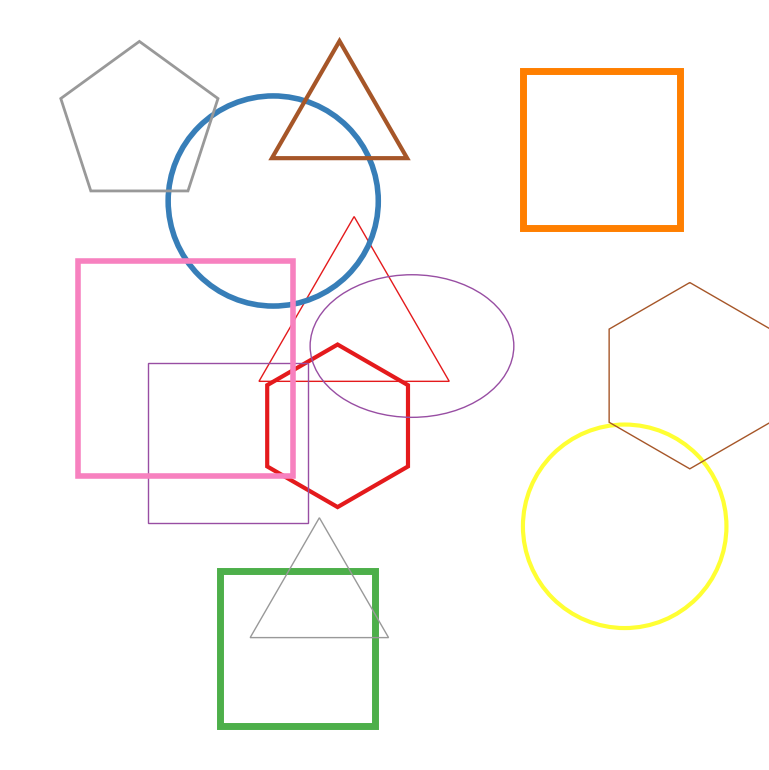[{"shape": "hexagon", "thickness": 1.5, "radius": 0.53, "center": [0.438, 0.447]}, {"shape": "triangle", "thickness": 0.5, "radius": 0.71, "center": [0.46, 0.576]}, {"shape": "circle", "thickness": 2, "radius": 0.68, "center": [0.355, 0.739]}, {"shape": "square", "thickness": 2.5, "radius": 0.5, "center": [0.386, 0.158]}, {"shape": "square", "thickness": 0.5, "radius": 0.52, "center": [0.296, 0.425]}, {"shape": "oval", "thickness": 0.5, "radius": 0.66, "center": [0.535, 0.551]}, {"shape": "square", "thickness": 2.5, "radius": 0.51, "center": [0.781, 0.806]}, {"shape": "circle", "thickness": 1.5, "radius": 0.66, "center": [0.811, 0.316]}, {"shape": "hexagon", "thickness": 0.5, "radius": 0.6, "center": [0.896, 0.512]}, {"shape": "triangle", "thickness": 1.5, "radius": 0.51, "center": [0.441, 0.845]}, {"shape": "square", "thickness": 2, "radius": 0.7, "center": [0.241, 0.521]}, {"shape": "pentagon", "thickness": 1, "radius": 0.54, "center": [0.181, 0.839]}, {"shape": "triangle", "thickness": 0.5, "radius": 0.52, "center": [0.415, 0.224]}]